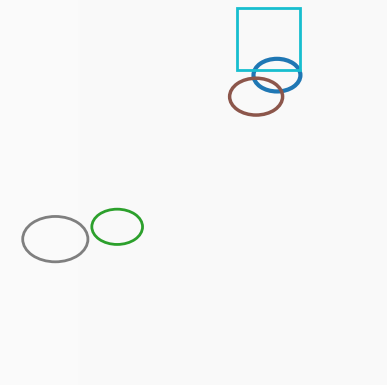[{"shape": "oval", "thickness": 3, "radius": 0.3, "center": [0.715, 0.805]}, {"shape": "oval", "thickness": 2, "radius": 0.33, "center": [0.302, 0.411]}, {"shape": "oval", "thickness": 2.5, "radius": 0.34, "center": [0.661, 0.749]}, {"shape": "oval", "thickness": 2, "radius": 0.42, "center": [0.143, 0.379]}, {"shape": "square", "thickness": 2, "radius": 0.41, "center": [0.692, 0.899]}]